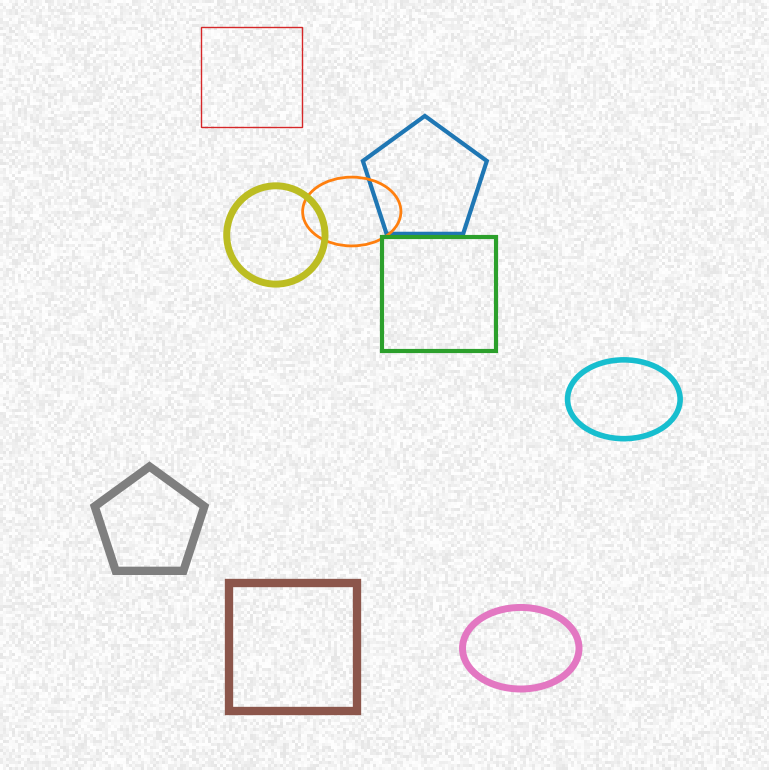[{"shape": "pentagon", "thickness": 1.5, "radius": 0.42, "center": [0.552, 0.765]}, {"shape": "oval", "thickness": 1, "radius": 0.32, "center": [0.457, 0.725]}, {"shape": "square", "thickness": 1.5, "radius": 0.37, "center": [0.571, 0.618]}, {"shape": "square", "thickness": 0.5, "radius": 0.33, "center": [0.326, 0.9]}, {"shape": "square", "thickness": 3, "radius": 0.42, "center": [0.381, 0.159]}, {"shape": "oval", "thickness": 2.5, "radius": 0.38, "center": [0.676, 0.158]}, {"shape": "pentagon", "thickness": 3, "radius": 0.37, "center": [0.194, 0.319]}, {"shape": "circle", "thickness": 2.5, "radius": 0.32, "center": [0.358, 0.695]}, {"shape": "oval", "thickness": 2, "radius": 0.37, "center": [0.81, 0.481]}]